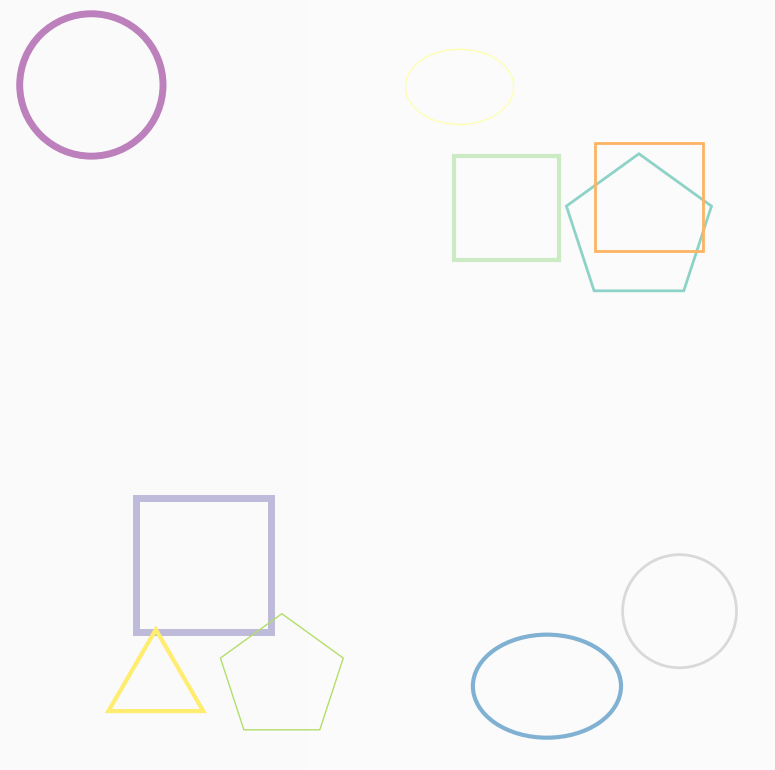[{"shape": "pentagon", "thickness": 1, "radius": 0.49, "center": [0.824, 0.702]}, {"shape": "oval", "thickness": 0.5, "radius": 0.35, "center": [0.593, 0.887]}, {"shape": "square", "thickness": 2.5, "radius": 0.44, "center": [0.262, 0.266]}, {"shape": "oval", "thickness": 1.5, "radius": 0.48, "center": [0.706, 0.109]}, {"shape": "square", "thickness": 1, "radius": 0.35, "center": [0.838, 0.744]}, {"shape": "pentagon", "thickness": 0.5, "radius": 0.42, "center": [0.364, 0.12]}, {"shape": "circle", "thickness": 1, "radius": 0.37, "center": [0.877, 0.206]}, {"shape": "circle", "thickness": 2.5, "radius": 0.46, "center": [0.118, 0.89]}, {"shape": "square", "thickness": 1.5, "radius": 0.34, "center": [0.654, 0.73]}, {"shape": "triangle", "thickness": 1.5, "radius": 0.35, "center": [0.201, 0.112]}]